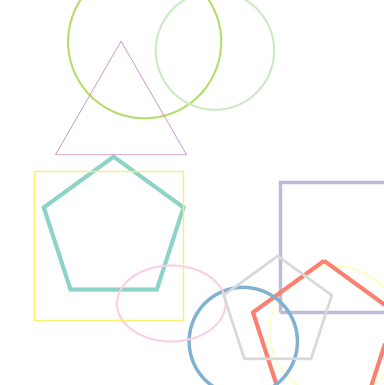[{"shape": "pentagon", "thickness": 3, "radius": 0.95, "center": [0.295, 0.402]}, {"shape": "circle", "thickness": 1, "radius": 0.85, "center": [0.871, 0.138]}, {"shape": "square", "thickness": 2.5, "radius": 0.84, "center": [0.896, 0.359]}, {"shape": "pentagon", "thickness": 3, "radius": 0.97, "center": [0.842, 0.129]}, {"shape": "circle", "thickness": 2.5, "radius": 0.7, "center": [0.632, 0.113]}, {"shape": "circle", "thickness": 1.5, "radius": 0.99, "center": [0.376, 0.892]}, {"shape": "oval", "thickness": 1.5, "radius": 0.71, "center": [0.445, 0.212]}, {"shape": "pentagon", "thickness": 2, "radius": 0.74, "center": [0.721, 0.187]}, {"shape": "triangle", "thickness": 0.5, "radius": 0.98, "center": [0.314, 0.696]}, {"shape": "circle", "thickness": 1.5, "radius": 0.77, "center": [0.558, 0.869]}, {"shape": "square", "thickness": 1, "radius": 0.97, "center": [0.282, 0.362]}]